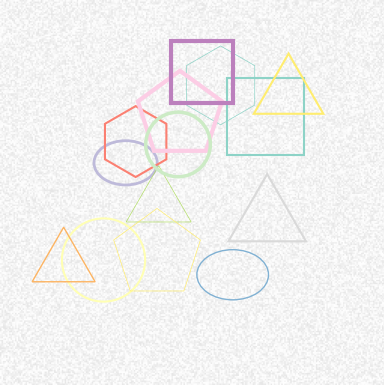[{"shape": "square", "thickness": 1.5, "radius": 0.5, "center": [0.69, 0.698]}, {"shape": "hexagon", "thickness": 0.5, "radius": 0.51, "center": [0.573, 0.778]}, {"shape": "circle", "thickness": 1.5, "radius": 0.54, "center": [0.269, 0.325]}, {"shape": "oval", "thickness": 2, "radius": 0.41, "center": [0.326, 0.577]}, {"shape": "hexagon", "thickness": 1.5, "radius": 0.46, "center": [0.352, 0.632]}, {"shape": "oval", "thickness": 1, "radius": 0.47, "center": [0.604, 0.286]}, {"shape": "triangle", "thickness": 1, "radius": 0.47, "center": [0.165, 0.315]}, {"shape": "triangle", "thickness": 0.5, "radius": 0.49, "center": [0.412, 0.472]}, {"shape": "pentagon", "thickness": 3, "radius": 0.57, "center": [0.467, 0.701]}, {"shape": "triangle", "thickness": 1.5, "radius": 0.58, "center": [0.694, 0.431]}, {"shape": "square", "thickness": 3, "radius": 0.4, "center": [0.524, 0.813]}, {"shape": "circle", "thickness": 2.5, "radius": 0.42, "center": [0.462, 0.625]}, {"shape": "pentagon", "thickness": 0.5, "radius": 0.59, "center": [0.408, 0.34]}, {"shape": "triangle", "thickness": 1.5, "radius": 0.52, "center": [0.75, 0.757]}]